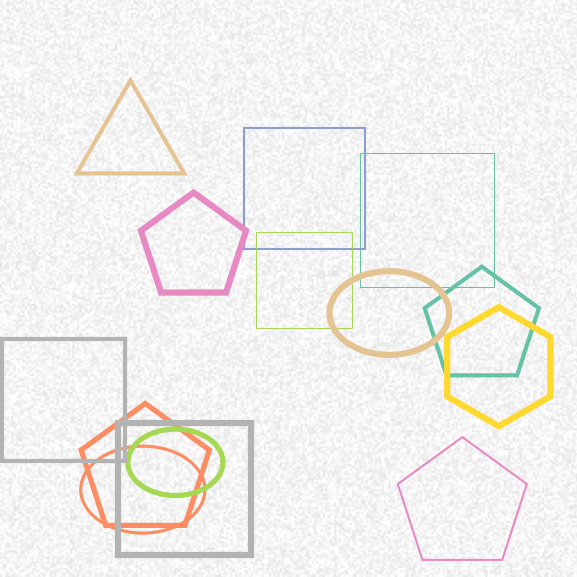[{"shape": "square", "thickness": 0.5, "radius": 0.58, "center": [0.739, 0.619]}, {"shape": "pentagon", "thickness": 2, "radius": 0.52, "center": [0.834, 0.433]}, {"shape": "oval", "thickness": 1.5, "radius": 0.54, "center": [0.247, 0.151]}, {"shape": "pentagon", "thickness": 2.5, "radius": 0.58, "center": [0.252, 0.184]}, {"shape": "square", "thickness": 1, "radius": 0.52, "center": [0.527, 0.673]}, {"shape": "pentagon", "thickness": 3, "radius": 0.48, "center": [0.335, 0.57]}, {"shape": "pentagon", "thickness": 1, "radius": 0.59, "center": [0.801, 0.125]}, {"shape": "square", "thickness": 0.5, "radius": 0.42, "center": [0.526, 0.514]}, {"shape": "oval", "thickness": 2.5, "radius": 0.41, "center": [0.304, 0.199]}, {"shape": "hexagon", "thickness": 3, "radius": 0.52, "center": [0.864, 0.364]}, {"shape": "oval", "thickness": 3, "radius": 0.52, "center": [0.674, 0.457]}, {"shape": "triangle", "thickness": 2, "radius": 0.54, "center": [0.226, 0.753]}, {"shape": "square", "thickness": 2, "radius": 0.53, "center": [0.11, 0.306]}, {"shape": "square", "thickness": 3, "radius": 0.57, "center": [0.32, 0.153]}]